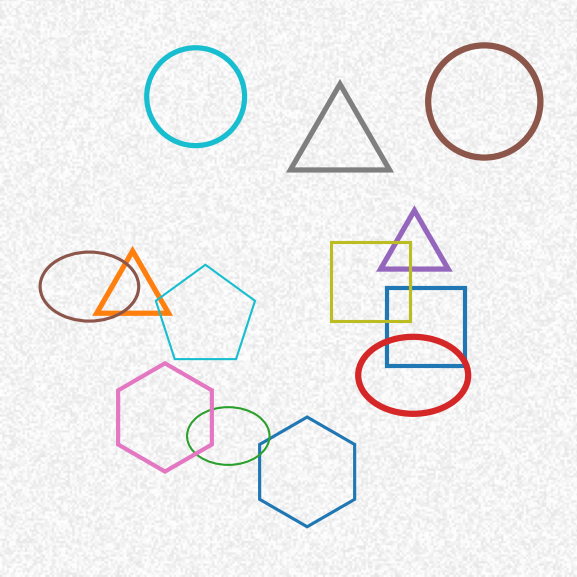[{"shape": "hexagon", "thickness": 1.5, "radius": 0.47, "center": [0.532, 0.182]}, {"shape": "square", "thickness": 2, "radius": 0.34, "center": [0.737, 0.433]}, {"shape": "triangle", "thickness": 2.5, "radius": 0.36, "center": [0.23, 0.493]}, {"shape": "oval", "thickness": 1, "radius": 0.36, "center": [0.395, 0.244]}, {"shape": "oval", "thickness": 3, "radius": 0.48, "center": [0.715, 0.349]}, {"shape": "triangle", "thickness": 2.5, "radius": 0.34, "center": [0.718, 0.567]}, {"shape": "oval", "thickness": 1.5, "radius": 0.43, "center": [0.155, 0.503]}, {"shape": "circle", "thickness": 3, "radius": 0.49, "center": [0.839, 0.823]}, {"shape": "hexagon", "thickness": 2, "radius": 0.47, "center": [0.286, 0.276]}, {"shape": "triangle", "thickness": 2.5, "radius": 0.5, "center": [0.589, 0.754]}, {"shape": "square", "thickness": 1.5, "radius": 0.34, "center": [0.641, 0.512]}, {"shape": "circle", "thickness": 2.5, "radius": 0.42, "center": [0.339, 0.832]}, {"shape": "pentagon", "thickness": 1, "radius": 0.45, "center": [0.356, 0.45]}]